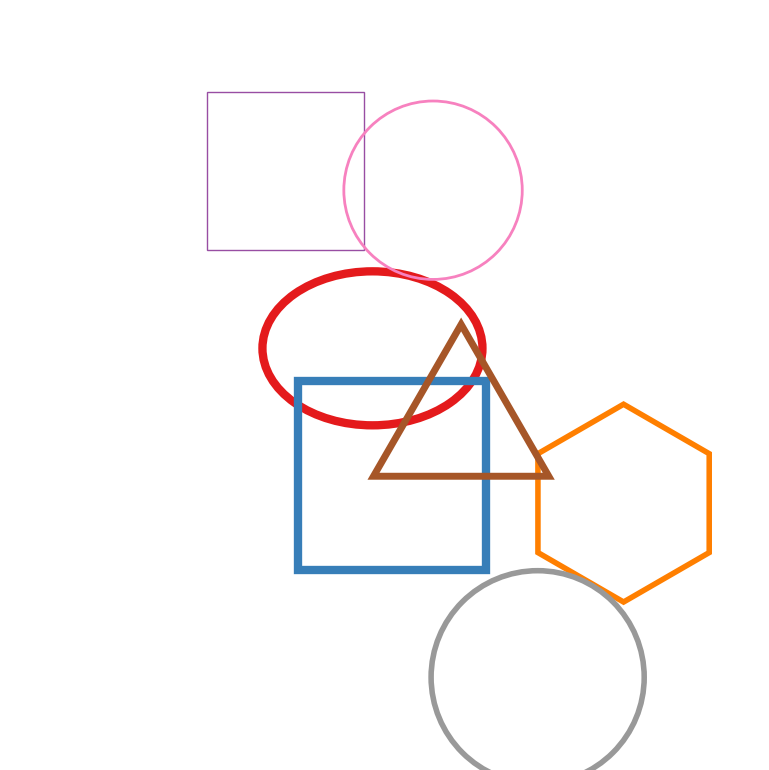[{"shape": "oval", "thickness": 3, "radius": 0.71, "center": [0.484, 0.548]}, {"shape": "square", "thickness": 3, "radius": 0.61, "center": [0.509, 0.383]}, {"shape": "square", "thickness": 0.5, "radius": 0.51, "center": [0.371, 0.778]}, {"shape": "hexagon", "thickness": 2, "radius": 0.64, "center": [0.81, 0.347]}, {"shape": "triangle", "thickness": 2.5, "radius": 0.66, "center": [0.599, 0.447]}, {"shape": "circle", "thickness": 1, "radius": 0.58, "center": [0.562, 0.753]}, {"shape": "circle", "thickness": 2, "radius": 0.69, "center": [0.698, 0.12]}]